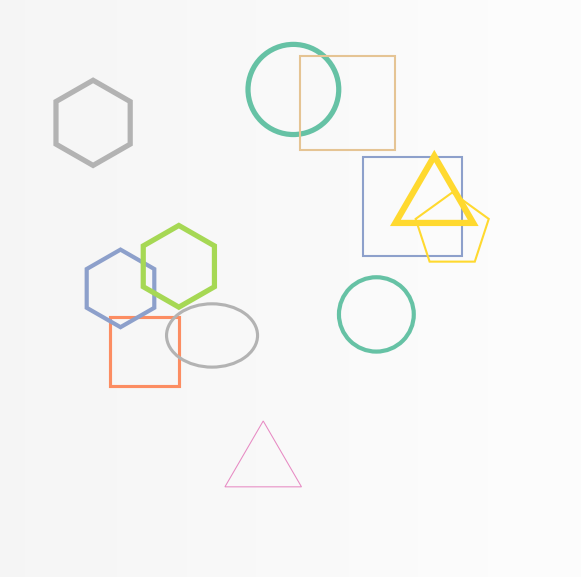[{"shape": "circle", "thickness": 2.5, "radius": 0.39, "center": [0.505, 0.844]}, {"shape": "circle", "thickness": 2, "radius": 0.32, "center": [0.648, 0.455]}, {"shape": "square", "thickness": 1.5, "radius": 0.3, "center": [0.249, 0.39]}, {"shape": "square", "thickness": 1, "radius": 0.43, "center": [0.709, 0.641]}, {"shape": "hexagon", "thickness": 2, "radius": 0.34, "center": [0.207, 0.5]}, {"shape": "triangle", "thickness": 0.5, "radius": 0.38, "center": [0.453, 0.194]}, {"shape": "hexagon", "thickness": 2.5, "radius": 0.35, "center": [0.308, 0.538]}, {"shape": "triangle", "thickness": 3, "radius": 0.39, "center": [0.747, 0.652]}, {"shape": "pentagon", "thickness": 1, "radius": 0.33, "center": [0.778, 0.6]}, {"shape": "square", "thickness": 1, "radius": 0.41, "center": [0.598, 0.82]}, {"shape": "hexagon", "thickness": 2.5, "radius": 0.37, "center": [0.16, 0.786]}, {"shape": "oval", "thickness": 1.5, "radius": 0.39, "center": [0.365, 0.418]}]